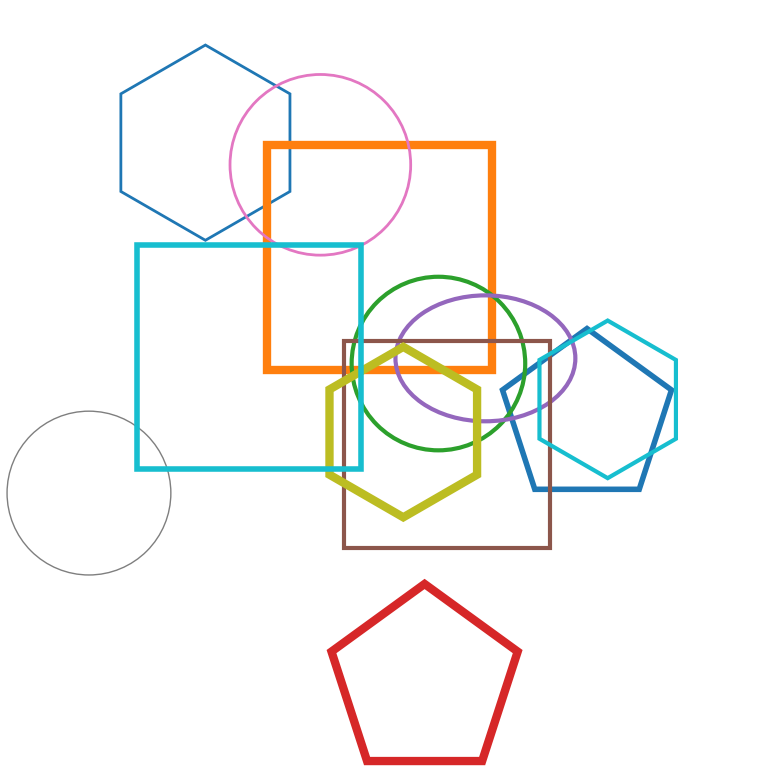[{"shape": "pentagon", "thickness": 2, "radius": 0.58, "center": [0.762, 0.458]}, {"shape": "hexagon", "thickness": 1, "radius": 0.63, "center": [0.267, 0.815]}, {"shape": "square", "thickness": 3, "radius": 0.73, "center": [0.493, 0.666]}, {"shape": "circle", "thickness": 1.5, "radius": 0.56, "center": [0.569, 0.528]}, {"shape": "pentagon", "thickness": 3, "radius": 0.64, "center": [0.551, 0.114]}, {"shape": "oval", "thickness": 1.5, "radius": 0.58, "center": [0.63, 0.535]}, {"shape": "square", "thickness": 1.5, "radius": 0.67, "center": [0.581, 0.423]}, {"shape": "circle", "thickness": 1, "radius": 0.59, "center": [0.416, 0.786]}, {"shape": "circle", "thickness": 0.5, "radius": 0.53, "center": [0.116, 0.36]}, {"shape": "hexagon", "thickness": 3, "radius": 0.55, "center": [0.524, 0.439]}, {"shape": "square", "thickness": 2, "radius": 0.73, "center": [0.323, 0.537]}, {"shape": "hexagon", "thickness": 1.5, "radius": 0.51, "center": [0.789, 0.481]}]